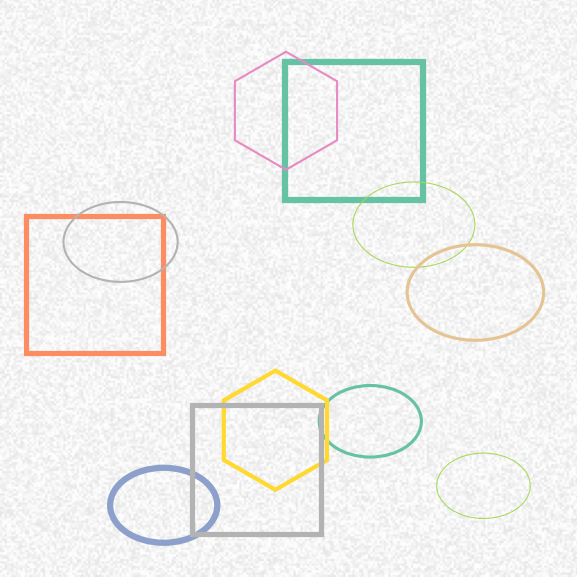[{"shape": "oval", "thickness": 1.5, "radius": 0.44, "center": [0.641, 0.27]}, {"shape": "square", "thickness": 3, "radius": 0.6, "center": [0.612, 0.773]}, {"shape": "square", "thickness": 2.5, "radius": 0.59, "center": [0.164, 0.507]}, {"shape": "oval", "thickness": 3, "radius": 0.46, "center": [0.283, 0.124]}, {"shape": "hexagon", "thickness": 1, "radius": 0.51, "center": [0.495, 0.807]}, {"shape": "oval", "thickness": 0.5, "radius": 0.53, "center": [0.717, 0.61]}, {"shape": "oval", "thickness": 0.5, "radius": 0.4, "center": [0.837, 0.158]}, {"shape": "hexagon", "thickness": 2, "radius": 0.52, "center": [0.477, 0.254]}, {"shape": "oval", "thickness": 1.5, "radius": 0.59, "center": [0.823, 0.493]}, {"shape": "oval", "thickness": 1, "radius": 0.49, "center": [0.209, 0.58]}, {"shape": "square", "thickness": 2.5, "radius": 0.56, "center": [0.444, 0.185]}]